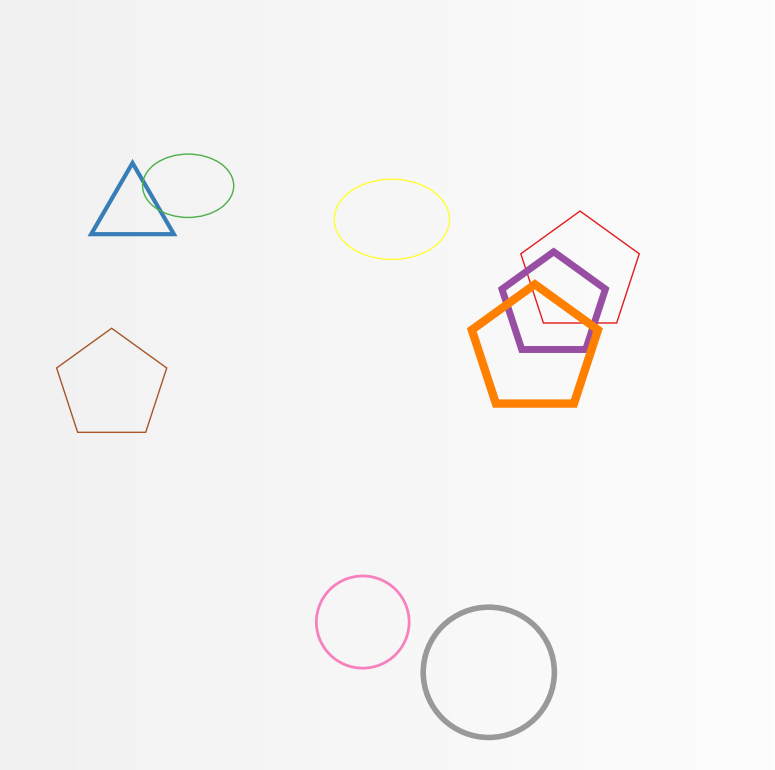[{"shape": "pentagon", "thickness": 0.5, "radius": 0.4, "center": [0.748, 0.646]}, {"shape": "triangle", "thickness": 1.5, "radius": 0.31, "center": [0.171, 0.727]}, {"shape": "oval", "thickness": 0.5, "radius": 0.29, "center": [0.243, 0.759]}, {"shape": "pentagon", "thickness": 2.5, "radius": 0.35, "center": [0.714, 0.603]}, {"shape": "pentagon", "thickness": 3, "radius": 0.43, "center": [0.69, 0.545]}, {"shape": "oval", "thickness": 0.5, "radius": 0.37, "center": [0.506, 0.715]}, {"shape": "pentagon", "thickness": 0.5, "radius": 0.37, "center": [0.144, 0.499]}, {"shape": "circle", "thickness": 1, "radius": 0.3, "center": [0.468, 0.192]}, {"shape": "circle", "thickness": 2, "radius": 0.42, "center": [0.631, 0.127]}]